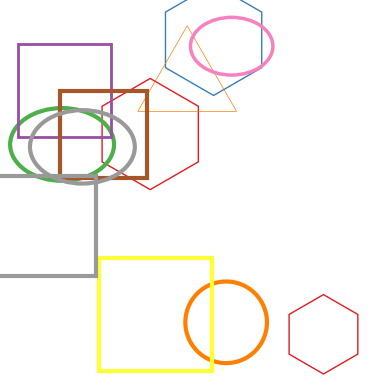[{"shape": "hexagon", "thickness": 1, "radius": 0.72, "center": [0.39, 0.652]}, {"shape": "hexagon", "thickness": 1, "radius": 0.52, "center": [0.84, 0.132]}, {"shape": "hexagon", "thickness": 1, "radius": 0.72, "center": [0.555, 0.896]}, {"shape": "oval", "thickness": 3, "radius": 0.67, "center": [0.161, 0.625]}, {"shape": "square", "thickness": 2, "radius": 0.6, "center": [0.169, 0.766]}, {"shape": "circle", "thickness": 3, "radius": 0.53, "center": [0.587, 0.163]}, {"shape": "triangle", "thickness": 0.5, "radius": 0.74, "center": [0.486, 0.785]}, {"shape": "square", "thickness": 3, "radius": 0.73, "center": [0.404, 0.183]}, {"shape": "square", "thickness": 3, "radius": 0.56, "center": [0.27, 0.651]}, {"shape": "oval", "thickness": 2.5, "radius": 0.54, "center": [0.602, 0.88]}, {"shape": "oval", "thickness": 3, "radius": 0.68, "center": [0.214, 0.619]}, {"shape": "square", "thickness": 3, "radius": 0.65, "center": [0.12, 0.413]}]